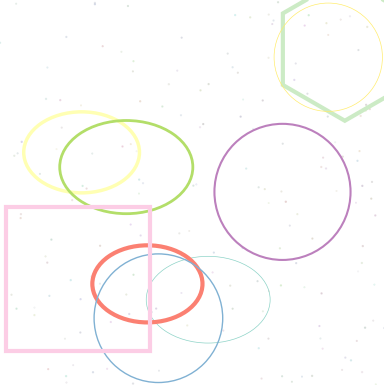[{"shape": "oval", "thickness": 0.5, "radius": 0.8, "center": [0.541, 0.222]}, {"shape": "oval", "thickness": 2.5, "radius": 0.75, "center": [0.212, 0.604]}, {"shape": "oval", "thickness": 3, "radius": 0.72, "center": [0.383, 0.263]}, {"shape": "circle", "thickness": 1, "radius": 0.84, "center": [0.411, 0.174]}, {"shape": "oval", "thickness": 2, "radius": 0.86, "center": [0.328, 0.566]}, {"shape": "square", "thickness": 3, "radius": 0.94, "center": [0.203, 0.275]}, {"shape": "circle", "thickness": 1.5, "radius": 0.88, "center": [0.734, 0.502]}, {"shape": "hexagon", "thickness": 3, "radius": 0.93, "center": [0.896, 0.872]}, {"shape": "circle", "thickness": 0.5, "radius": 0.7, "center": [0.853, 0.851]}]